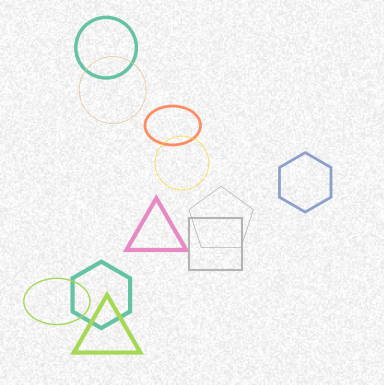[{"shape": "hexagon", "thickness": 3, "radius": 0.43, "center": [0.263, 0.234]}, {"shape": "circle", "thickness": 2.5, "radius": 0.39, "center": [0.276, 0.876]}, {"shape": "oval", "thickness": 2, "radius": 0.36, "center": [0.449, 0.674]}, {"shape": "hexagon", "thickness": 2, "radius": 0.39, "center": [0.793, 0.526]}, {"shape": "triangle", "thickness": 3, "radius": 0.45, "center": [0.406, 0.396]}, {"shape": "triangle", "thickness": 3, "radius": 0.5, "center": [0.278, 0.134]}, {"shape": "oval", "thickness": 1, "radius": 0.43, "center": [0.148, 0.217]}, {"shape": "circle", "thickness": 0.5, "radius": 0.35, "center": [0.472, 0.577]}, {"shape": "circle", "thickness": 0.5, "radius": 0.43, "center": [0.293, 0.766]}, {"shape": "pentagon", "thickness": 0.5, "radius": 0.44, "center": [0.574, 0.428]}, {"shape": "square", "thickness": 1.5, "radius": 0.34, "center": [0.56, 0.366]}]